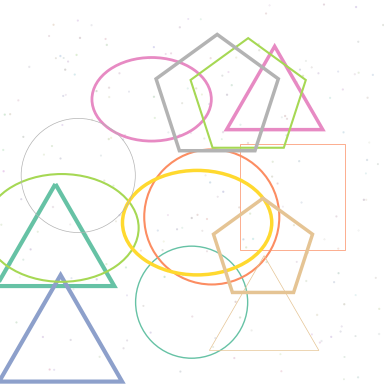[{"shape": "circle", "thickness": 1, "radius": 0.73, "center": [0.498, 0.215]}, {"shape": "triangle", "thickness": 3, "radius": 0.88, "center": [0.144, 0.345]}, {"shape": "square", "thickness": 0.5, "radius": 0.68, "center": [0.759, 0.488]}, {"shape": "circle", "thickness": 1.5, "radius": 0.88, "center": [0.55, 0.436]}, {"shape": "triangle", "thickness": 3, "radius": 0.92, "center": [0.157, 0.101]}, {"shape": "oval", "thickness": 2, "radius": 0.78, "center": [0.394, 0.742]}, {"shape": "triangle", "thickness": 2.5, "radius": 0.72, "center": [0.713, 0.735]}, {"shape": "oval", "thickness": 1.5, "radius": 1.0, "center": [0.16, 0.408]}, {"shape": "pentagon", "thickness": 1.5, "radius": 0.79, "center": [0.645, 0.744]}, {"shape": "oval", "thickness": 2.5, "radius": 0.97, "center": [0.512, 0.422]}, {"shape": "pentagon", "thickness": 2.5, "radius": 0.68, "center": [0.683, 0.35]}, {"shape": "triangle", "thickness": 0.5, "radius": 0.82, "center": [0.686, 0.172]}, {"shape": "circle", "thickness": 0.5, "radius": 0.74, "center": [0.203, 0.544]}, {"shape": "pentagon", "thickness": 2.5, "radius": 0.83, "center": [0.564, 0.744]}]